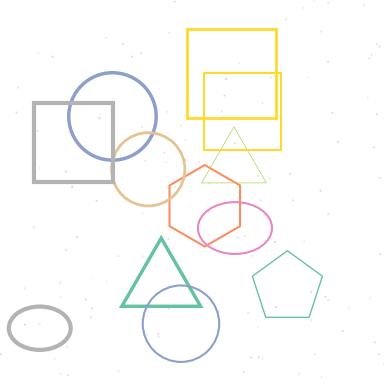[{"shape": "triangle", "thickness": 2.5, "radius": 0.59, "center": [0.419, 0.263]}, {"shape": "pentagon", "thickness": 1, "radius": 0.48, "center": [0.747, 0.253]}, {"shape": "hexagon", "thickness": 1.5, "radius": 0.53, "center": [0.532, 0.465]}, {"shape": "circle", "thickness": 1.5, "radius": 0.5, "center": [0.47, 0.159]}, {"shape": "circle", "thickness": 2.5, "radius": 0.57, "center": [0.292, 0.698]}, {"shape": "oval", "thickness": 1.5, "radius": 0.48, "center": [0.61, 0.408]}, {"shape": "triangle", "thickness": 0.5, "radius": 0.49, "center": [0.608, 0.573]}, {"shape": "square", "thickness": 2, "radius": 0.58, "center": [0.601, 0.809]}, {"shape": "square", "thickness": 1.5, "radius": 0.5, "center": [0.63, 0.709]}, {"shape": "circle", "thickness": 2, "radius": 0.48, "center": [0.385, 0.56]}, {"shape": "oval", "thickness": 3, "radius": 0.4, "center": [0.103, 0.147]}, {"shape": "square", "thickness": 3, "radius": 0.51, "center": [0.191, 0.63]}]